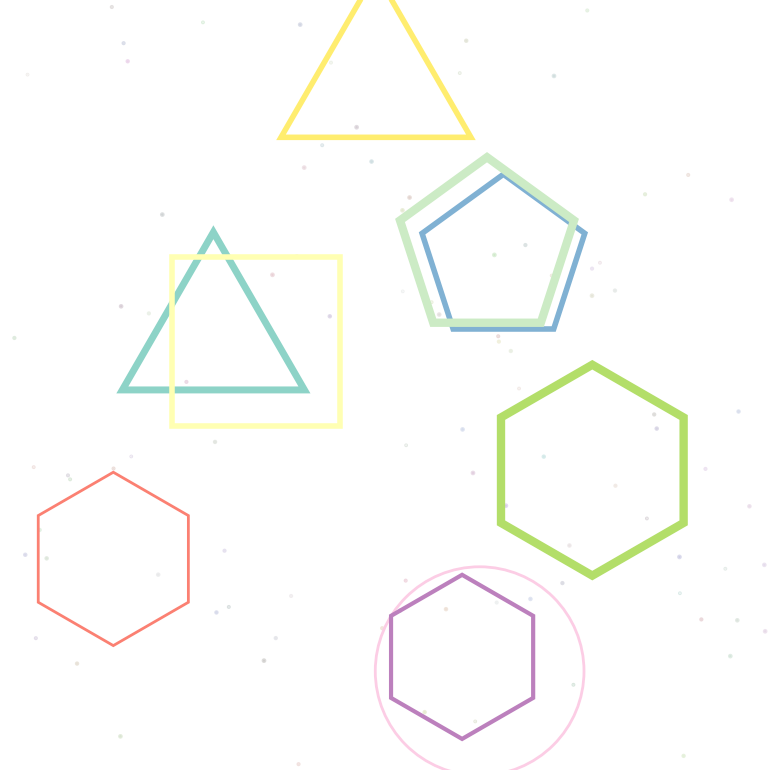[{"shape": "triangle", "thickness": 2.5, "radius": 0.68, "center": [0.277, 0.562]}, {"shape": "square", "thickness": 2, "radius": 0.55, "center": [0.332, 0.556]}, {"shape": "hexagon", "thickness": 1, "radius": 0.56, "center": [0.147, 0.274]}, {"shape": "pentagon", "thickness": 2, "radius": 0.56, "center": [0.654, 0.663]}, {"shape": "hexagon", "thickness": 3, "radius": 0.68, "center": [0.769, 0.389]}, {"shape": "circle", "thickness": 1, "radius": 0.68, "center": [0.623, 0.128]}, {"shape": "hexagon", "thickness": 1.5, "radius": 0.53, "center": [0.6, 0.147]}, {"shape": "pentagon", "thickness": 3, "radius": 0.59, "center": [0.632, 0.677]}, {"shape": "triangle", "thickness": 2, "radius": 0.71, "center": [0.488, 0.893]}]